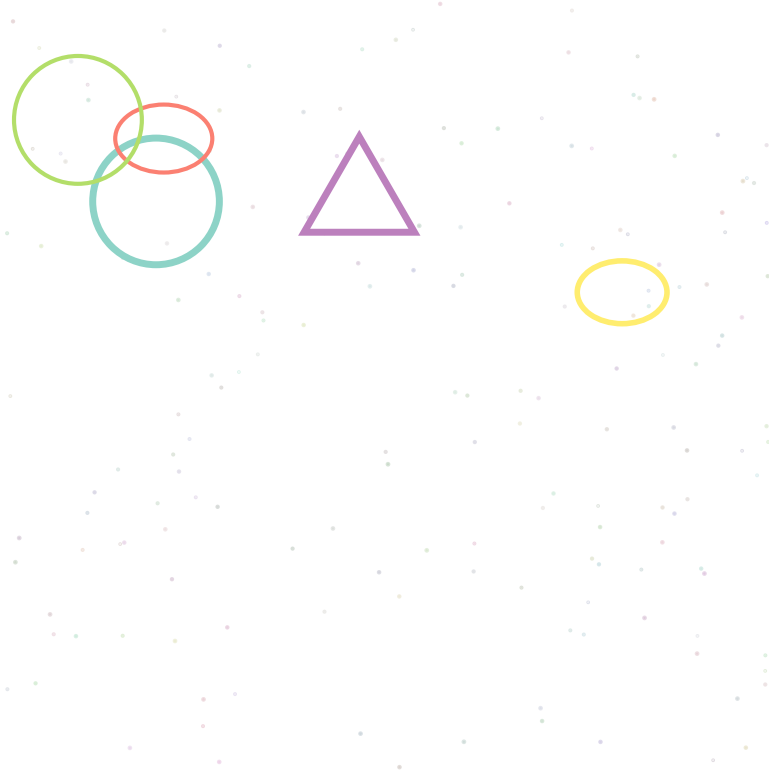[{"shape": "circle", "thickness": 2.5, "radius": 0.41, "center": [0.203, 0.738]}, {"shape": "oval", "thickness": 1.5, "radius": 0.32, "center": [0.213, 0.82]}, {"shape": "circle", "thickness": 1.5, "radius": 0.42, "center": [0.101, 0.844]}, {"shape": "triangle", "thickness": 2.5, "radius": 0.41, "center": [0.467, 0.74]}, {"shape": "oval", "thickness": 2, "radius": 0.29, "center": [0.808, 0.62]}]